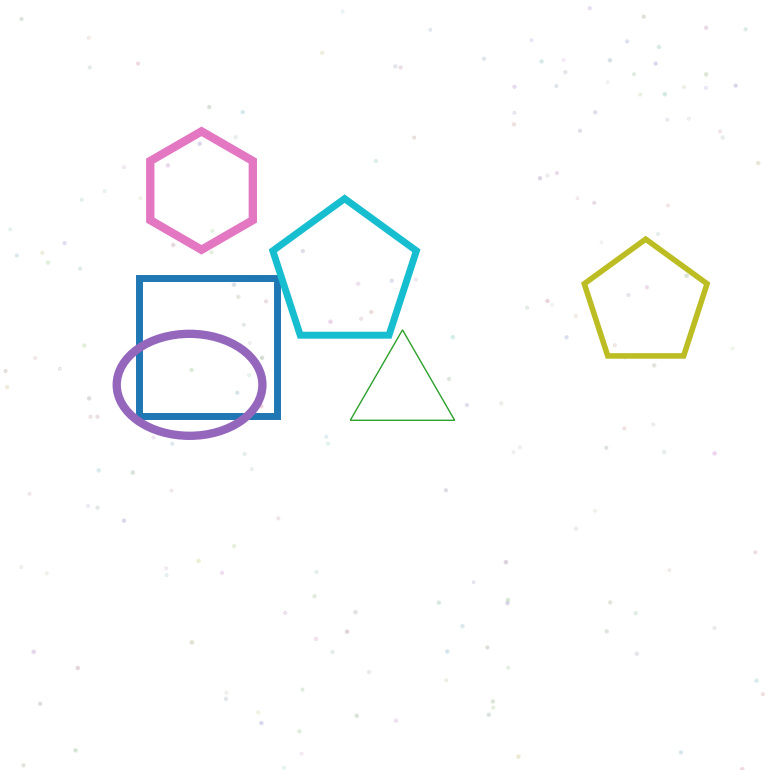[{"shape": "square", "thickness": 2.5, "radius": 0.45, "center": [0.27, 0.549]}, {"shape": "triangle", "thickness": 0.5, "radius": 0.39, "center": [0.523, 0.493]}, {"shape": "oval", "thickness": 3, "radius": 0.47, "center": [0.246, 0.5]}, {"shape": "hexagon", "thickness": 3, "radius": 0.38, "center": [0.262, 0.753]}, {"shape": "pentagon", "thickness": 2, "radius": 0.42, "center": [0.839, 0.606]}, {"shape": "pentagon", "thickness": 2.5, "radius": 0.49, "center": [0.448, 0.644]}]